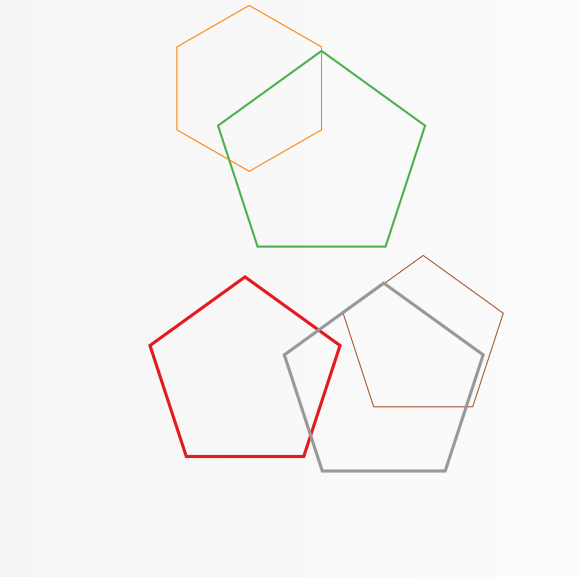[{"shape": "pentagon", "thickness": 1.5, "radius": 0.86, "center": [0.422, 0.348]}, {"shape": "pentagon", "thickness": 1, "radius": 0.94, "center": [0.553, 0.724]}, {"shape": "hexagon", "thickness": 0.5, "radius": 0.72, "center": [0.429, 0.846]}, {"shape": "pentagon", "thickness": 0.5, "radius": 0.72, "center": [0.728, 0.412]}, {"shape": "pentagon", "thickness": 1.5, "radius": 0.9, "center": [0.66, 0.329]}]